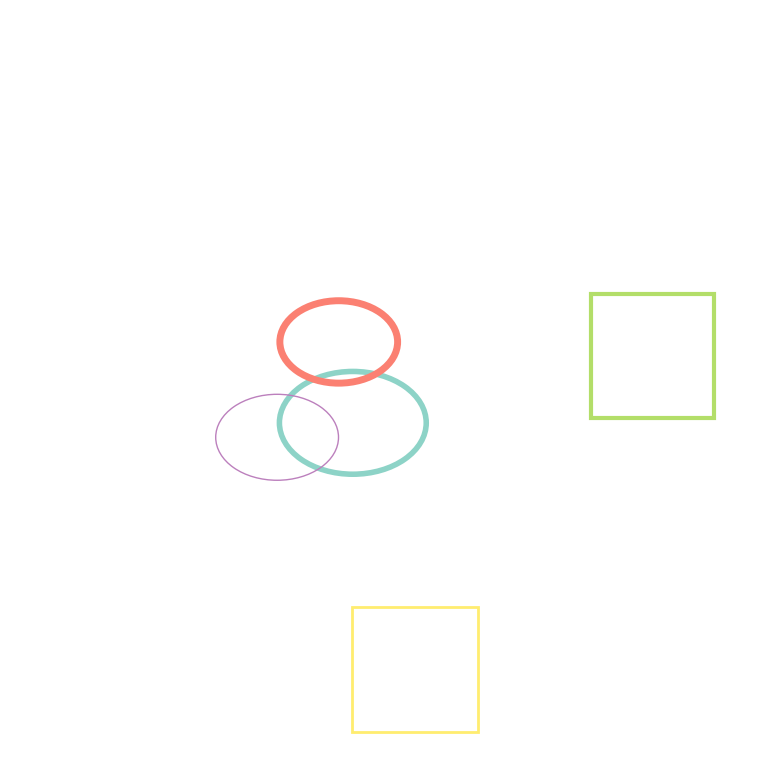[{"shape": "oval", "thickness": 2, "radius": 0.48, "center": [0.458, 0.451]}, {"shape": "oval", "thickness": 2.5, "radius": 0.38, "center": [0.44, 0.556]}, {"shape": "square", "thickness": 1.5, "radius": 0.4, "center": [0.848, 0.537]}, {"shape": "oval", "thickness": 0.5, "radius": 0.4, "center": [0.36, 0.432]}, {"shape": "square", "thickness": 1, "radius": 0.41, "center": [0.539, 0.131]}]